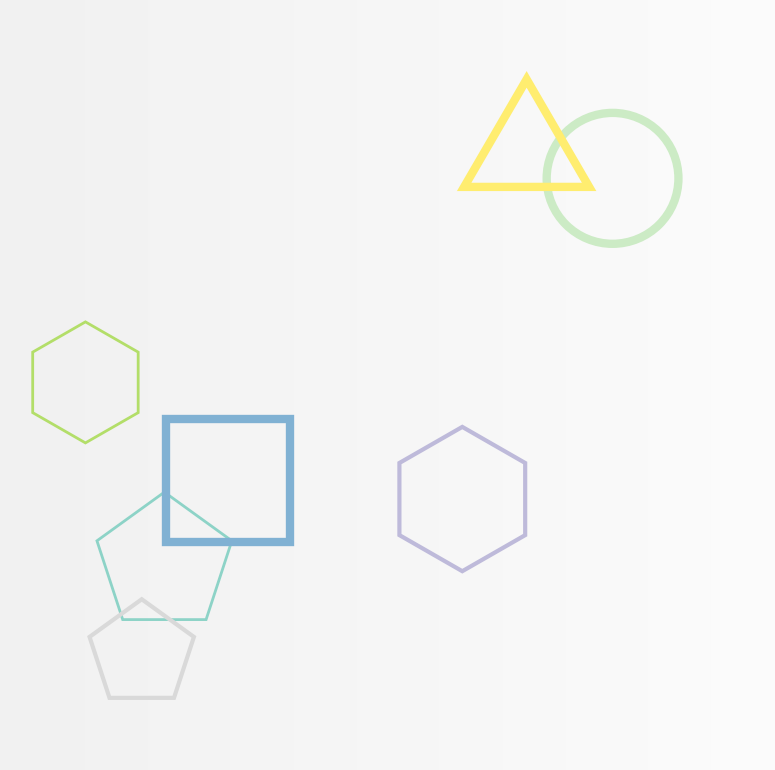[{"shape": "pentagon", "thickness": 1, "radius": 0.46, "center": [0.212, 0.269]}, {"shape": "hexagon", "thickness": 1.5, "radius": 0.47, "center": [0.597, 0.352]}, {"shape": "square", "thickness": 3, "radius": 0.4, "center": [0.295, 0.376]}, {"shape": "hexagon", "thickness": 1, "radius": 0.39, "center": [0.11, 0.503]}, {"shape": "pentagon", "thickness": 1.5, "radius": 0.35, "center": [0.183, 0.151]}, {"shape": "circle", "thickness": 3, "radius": 0.43, "center": [0.79, 0.768]}, {"shape": "triangle", "thickness": 3, "radius": 0.47, "center": [0.68, 0.804]}]